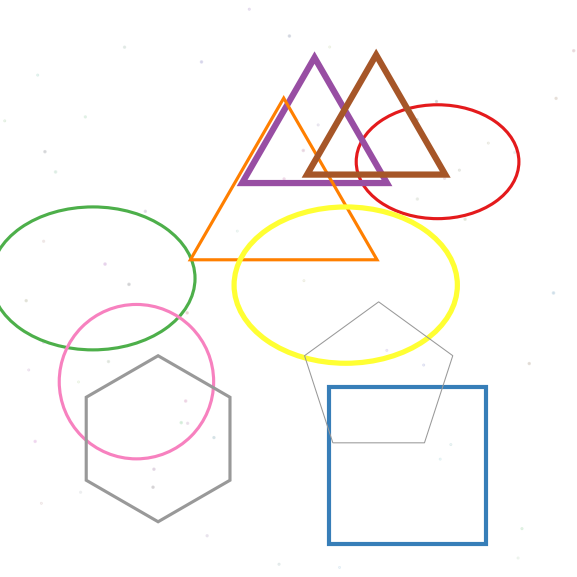[{"shape": "oval", "thickness": 1.5, "radius": 0.7, "center": [0.758, 0.719]}, {"shape": "square", "thickness": 2, "radius": 0.68, "center": [0.706, 0.194]}, {"shape": "oval", "thickness": 1.5, "radius": 0.88, "center": [0.161, 0.517]}, {"shape": "triangle", "thickness": 3, "radius": 0.72, "center": [0.545, 0.755]}, {"shape": "triangle", "thickness": 1.5, "radius": 0.93, "center": [0.491, 0.643]}, {"shape": "oval", "thickness": 2.5, "radius": 0.97, "center": [0.599, 0.505]}, {"shape": "triangle", "thickness": 3, "radius": 0.69, "center": [0.651, 0.766]}, {"shape": "circle", "thickness": 1.5, "radius": 0.67, "center": [0.236, 0.338]}, {"shape": "pentagon", "thickness": 0.5, "radius": 0.67, "center": [0.656, 0.342]}, {"shape": "hexagon", "thickness": 1.5, "radius": 0.72, "center": [0.274, 0.239]}]